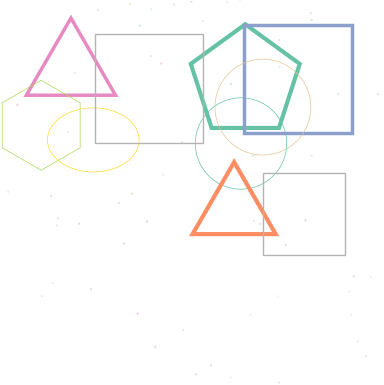[{"shape": "circle", "thickness": 0.5, "radius": 0.59, "center": [0.626, 0.627]}, {"shape": "pentagon", "thickness": 3, "radius": 0.74, "center": [0.637, 0.788]}, {"shape": "triangle", "thickness": 3, "radius": 0.62, "center": [0.608, 0.454]}, {"shape": "square", "thickness": 2.5, "radius": 0.71, "center": [0.774, 0.795]}, {"shape": "triangle", "thickness": 2.5, "radius": 0.67, "center": [0.184, 0.819]}, {"shape": "hexagon", "thickness": 0.5, "radius": 0.58, "center": [0.107, 0.675]}, {"shape": "oval", "thickness": 0.5, "radius": 0.6, "center": [0.242, 0.637]}, {"shape": "circle", "thickness": 0.5, "radius": 0.62, "center": [0.683, 0.722]}, {"shape": "square", "thickness": 1, "radius": 0.53, "center": [0.791, 0.444]}, {"shape": "square", "thickness": 1, "radius": 0.7, "center": [0.387, 0.77]}]